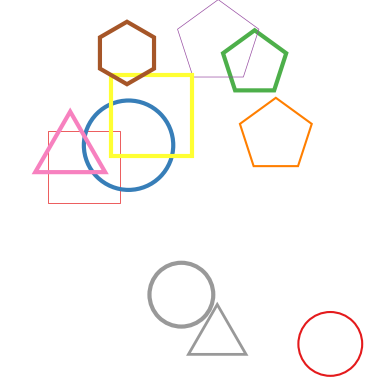[{"shape": "square", "thickness": 0.5, "radius": 0.47, "center": [0.217, 0.566]}, {"shape": "circle", "thickness": 1.5, "radius": 0.41, "center": [0.858, 0.107]}, {"shape": "circle", "thickness": 3, "radius": 0.58, "center": [0.334, 0.623]}, {"shape": "pentagon", "thickness": 3, "radius": 0.43, "center": [0.661, 0.835]}, {"shape": "pentagon", "thickness": 0.5, "radius": 0.56, "center": [0.567, 0.89]}, {"shape": "pentagon", "thickness": 1.5, "radius": 0.49, "center": [0.716, 0.648]}, {"shape": "square", "thickness": 3, "radius": 0.53, "center": [0.393, 0.7]}, {"shape": "hexagon", "thickness": 3, "radius": 0.41, "center": [0.33, 0.862]}, {"shape": "triangle", "thickness": 3, "radius": 0.52, "center": [0.182, 0.605]}, {"shape": "circle", "thickness": 3, "radius": 0.41, "center": [0.471, 0.235]}, {"shape": "triangle", "thickness": 2, "radius": 0.43, "center": [0.564, 0.123]}]